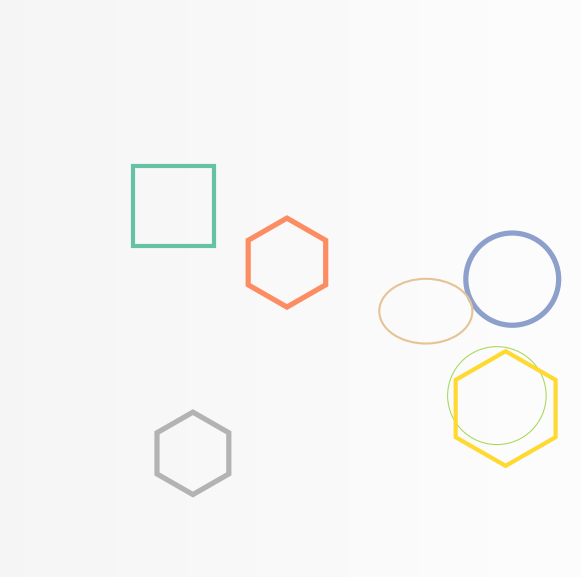[{"shape": "square", "thickness": 2, "radius": 0.35, "center": [0.298, 0.642]}, {"shape": "hexagon", "thickness": 2.5, "radius": 0.38, "center": [0.494, 0.544]}, {"shape": "circle", "thickness": 2.5, "radius": 0.4, "center": [0.881, 0.516]}, {"shape": "circle", "thickness": 0.5, "radius": 0.42, "center": [0.855, 0.314]}, {"shape": "hexagon", "thickness": 2, "radius": 0.5, "center": [0.87, 0.292]}, {"shape": "oval", "thickness": 1, "radius": 0.4, "center": [0.733, 0.46]}, {"shape": "hexagon", "thickness": 2.5, "radius": 0.36, "center": [0.332, 0.214]}]